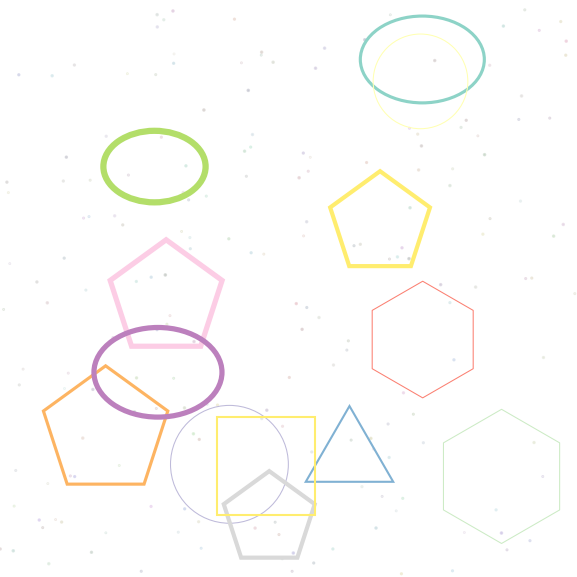[{"shape": "oval", "thickness": 1.5, "radius": 0.54, "center": [0.731, 0.896]}, {"shape": "circle", "thickness": 0.5, "radius": 0.41, "center": [0.728, 0.858]}, {"shape": "circle", "thickness": 0.5, "radius": 0.51, "center": [0.397, 0.195]}, {"shape": "hexagon", "thickness": 0.5, "radius": 0.5, "center": [0.732, 0.411]}, {"shape": "triangle", "thickness": 1, "radius": 0.44, "center": [0.605, 0.209]}, {"shape": "pentagon", "thickness": 1.5, "radius": 0.57, "center": [0.183, 0.252]}, {"shape": "oval", "thickness": 3, "radius": 0.44, "center": [0.268, 0.711]}, {"shape": "pentagon", "thickness": 2.5, "radius": 0.51, "center": [0.288, 0.482]}, {"shape": "pentagon", "thickness": 2, "radius": 0.41, "center": [0.466, 0.101]}, {"shape": "oval", "thickness": 2.5, "radius": 0.55, "center": [0.274, 0.354]}, {"shape": "hexagon", "thickness": 0.5, "radius": 0.58, "center": [0.868, 0.174]}, {"shape": "square", "thickness": 1, "radius": 0.43, "center": [0.461, 0.192]}, {"shape": "pentagon", "thickness": 2, "radius": 0.45, "center": [0.658, 0.612]}]